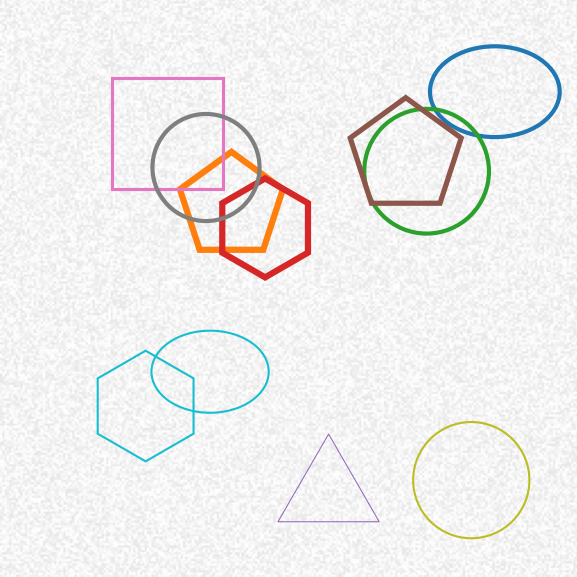[{"shape": "oval", "thickness": 2, "radius": 0.56, "center": [0.857, 0.84]}, {"shape": "pentagon", "thickness": 3, "radius": 0.47, "center": [0.401, 0.642]}, {"shape": "circle", "thickness": 2, "radius": 0.54, "center": [0.739, 0.703]}, {"shape": "hexagon", "thickness": 3, "radius": 0.43, "center": [0.459, 0.605]}, {"shape": "triangle", "thickness": 0.5, "radius": 0.51, "center": [0.569, 0.146]}, {"shape": "pentagon", "thickness": 2.5, "radius": 0.51, "center": [0.703, 0.729]}, {"shape": "square", "thickness": 1.5, "radius": 0.48, "center": [0.29, 0.769]}, {"shape": "circle", "thickness": 2, "radius": 0.46, "center": [0.357, 0.709]}, {"shape": "circle", "thickness": 1, "radius": 0.5, "center": [0.816, 0.168]}, {"shape": "hexagon", "thickness": 1, "radius": 0.48, "center": [0.252, 0.296]}, {"shape": "oval", "thickness": 1, "radius": 0.51, "center": [0.364, 0.355]}]